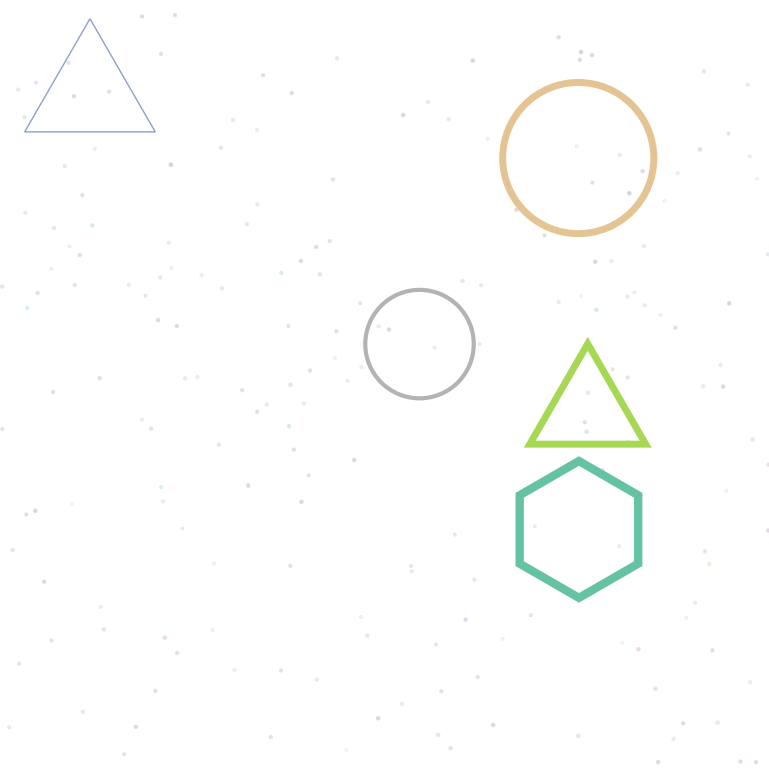[{"shape": "hexagon", "thickness": 3, "radius": 0.44, "center": [0.752, 0.312]}, {"shape": "triangle", "thickness": 0.5, "radius": 0.49, "center": [0.117, 0.878]}, {"shape": "triangle", "thickness": 2.5, "radius": 0.43, "center": [0.763, 0.467]}, {"shape": "circle", "thickness": 2.5, "radius": 0.49, "center": [0.751, 0.795]}, {"shape": "circle", "thickness": 1.5, "radius": 0.35, "center": [0.545, 0.553]}]